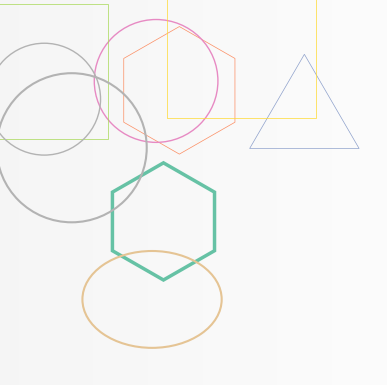[{"shape": "hexagon", "thickness": 2.5, "radius": 0.76, "center": [0.422, 0.425]}, {"shape": "hexagon", "thickness": 0.5, "radius": 0.83, "center": [0.463, 0.765]}, {"shape": "triangle", "thickness": 0.5, "radius": 0.82, "center": [0.785, 0.696]}, {"shape": "circle", "thickness": 1, "radius": 0.8, "center": [0.403, 0.79]}, {"shape": "square", "thickness": 0.5, "radius": 0.88, "center": [0.101, 0.814]}, {"shape": "square", "thickness": 0.5, "radius": 0.96, "center": [0.623, 0.886]}, {"shape": "oval", "thickness": 1.5, "radius": 0.9, "center": [0.392, 0.222]}, {"shape": "circle", "thickness": 1, "radius": 0.73, "center": [0.114, 0.742]}, {"shape": "circle", "thickness": 1.5, "radius": 0.97, "center": [0.185, 0.616]}]